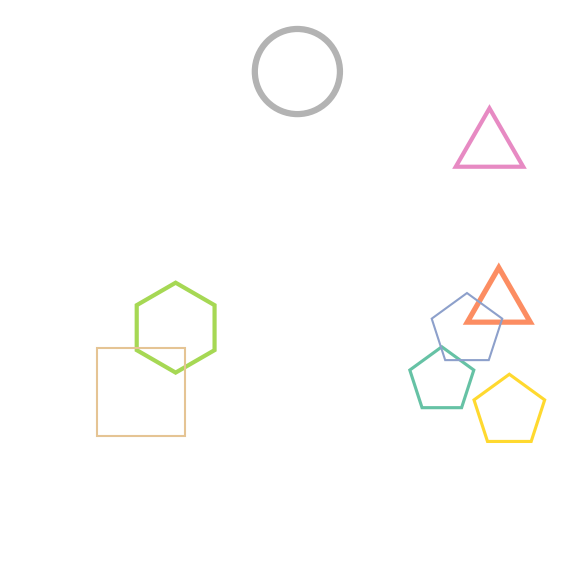[{"shape": "pentagon", "thickness": 1.5, "radius": 0.29, "center": [0.765, 0.34]}, {"shape": "triangle", "thickness": 2.5, "radius": 0.31, "center": [0.864, 0.473]}, {"shape": "pentagon", "thickness": 1, "radius": 0.32, "center": [0.809, 0.428]}, {"shape": "triangle", "thickness": 2, "radius": 0.34, "center": [0.848, 0.744]}, {"shape": "hexagon", "thickness": 2, "radius": 0.39, "center": [0.304, 0.432]}, {"shape": "pentagon", "thickness": 1.5, "radius": 0.32, "center": [0.882, 0.287]}, {"shape": "square", "thickness": 1, "radius": 0.38, "center": [0.245, 0.32]}, {"shape": "circle", "thickness": 3, "radius": 0.37, "center": [0.515, 0.875]}]